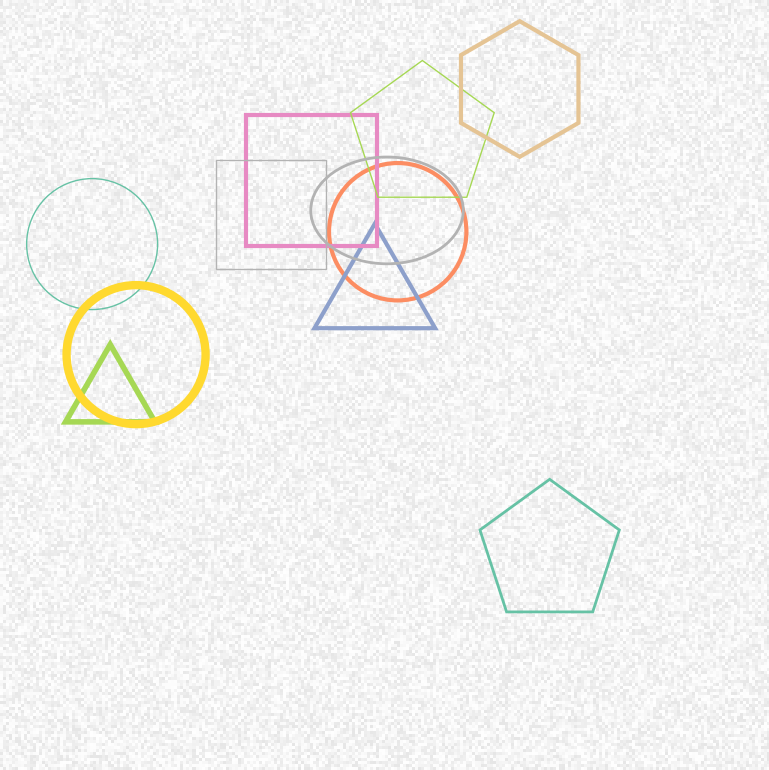[{"shape": "pentagon", "thickness": 1, "radius": 0.48, "center": [0.714, 0.282]}, {"shape": "circle", "thickness": 0.5, "radius": 0.43, "center": [0.12, 0.683]}, {"shape": "circle", "thickness": 1.5, "radius": 0.45, "center": [0.517, 0.699]}, {"shape": "triangle", "thickness": 1.5, "radius": 0.45, "center": [0.487, 0.619]}, {"shape": "square", "thickness": 1.5, "radius": 0.43, "center": [0.405, 0.766]}, {"shape": "pentagon", "thickness": 0.5, "radius": 0.49, "center": [0.549, 0.823]}, {"shape": "triangle", "thickness": 2, "radius": 0.33, "center": [0.143, 0.486]}, {"shape": "circle", "thickness": 3, "radius": 0.45, "center": [0.177, 0.539]}, {"shape": "hexagon", "thickness": 1.5, "radius": 0.44, "center": [0.675, 0.884]}, {"shape": "oval", "thickness": 1, "radius": 0.5, "center": [0.503, 0.727]}, {"shape": "square", "thickness": 0.5, "radius": 0.36, "center": [0.352, 0.721]}]